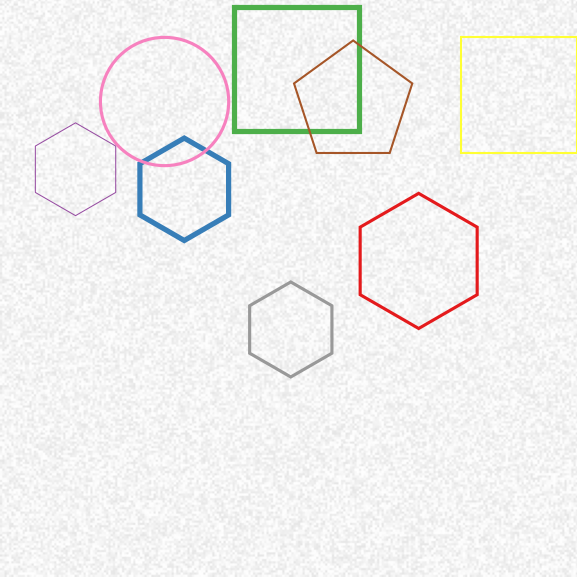[{"shape": "hexagon", "thickness": 1.5, "radius": 0.58, "center": [0.725, 0.547]}, {"shape": "hexagon", "thickness": 2.5, "radius": 0.44, "center": [0.319, 0.671]}, {"shape": "square", "thickness": 2.5, "radius": 0.54, "center": [0.514, 0.879]}, {"shape": "hexagon", "thickness": 0.5, "radius": 0.4, "center": [0.131, 0.706]}, {"shape": "square", "thickness": 1, "radius": 0.5, "center": [0.899, 0.834]}, {"shape": "pentagon", "thickness": 1, "radius": 0.54, "center": [0.612, 0.821]}, {"shape": "circle", "thickness": 1.5, "radius": 0.56, "center": [0.285, 0.823]}, {"shape": "hexagon", "thickness": 1.5, "radius": 0.41, "center": [0.504, 0.429]}]